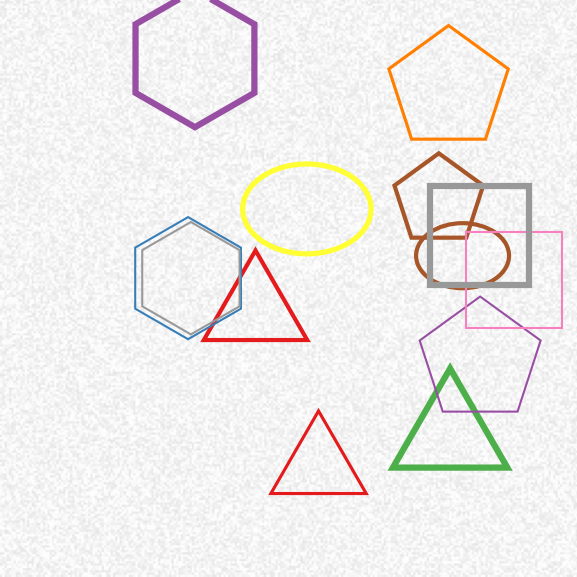[{"shape": "triangle", "thickness": 1.5, "radius": 0.48, "center": [0.552, 0.192]}, {"shape": "triangle", "thickness": 2, "radius": 0.52, "center": [0.442, 0.462]}, {"shape": "hexagon", "thickness": 1, "radius": 0.53, "center": [0.326, 0.517]}, {"shape": "triangle", "thickness": 3, "radius": 0.57, "center": [0.779, 0.247]}, {"shape": "hexagon", "thickness": 3, "radius": 0.59, "center": [0.338, 0.898]}, {"shape": "pentagon", "thickness": 1, "radius": 0.55, "center": [0.831, 0.375]}, {"shape": "pentagon", "thickness": 1.5, "radius": 0.54, "center": [0.777, 0.846]}, {"shape": "oval", "thickness": 2.5, "radius": 0.56, "center": [0.531, 0.637]}, {"shape": "pentagon", "thickness": 2, "radius": 0.4, "center": [0.76, 0.653]}, {"shape": "oval", "thickness": 2, "radius": 0.4, "center": [0.801, 0.556]}, {"shape": "square", "thickness": 1, "radius": 0.42, "center": [0.89, 0.514]}, {"shape": "hexagon", "thickness": 1, "radius": 0.49, "center": [0.331, 0.517]}, {"shape": "square", "thickness": 3, "radius": 0.43, "center": [0.83, 0.592]}]